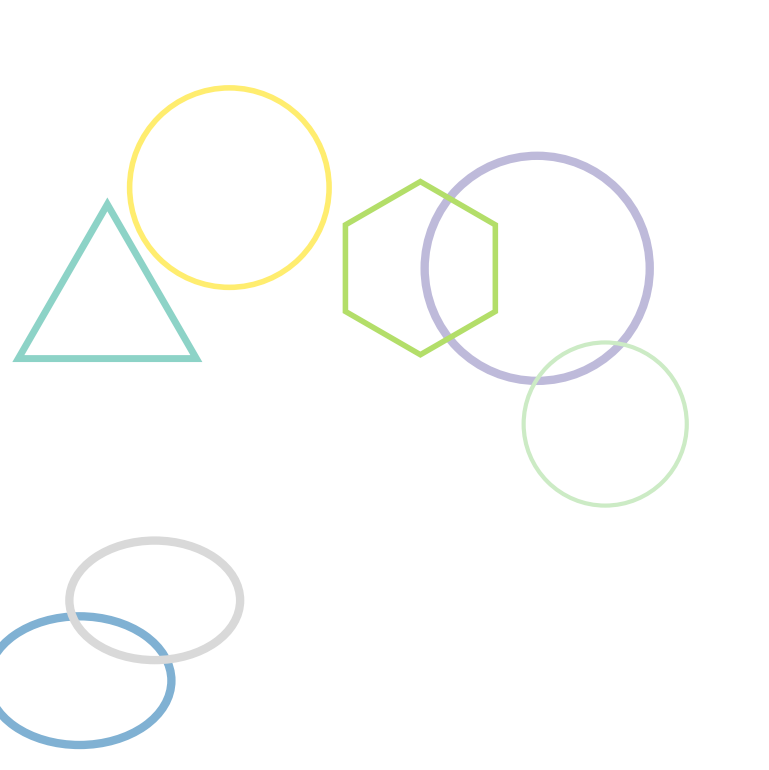[{"shape": "triangle", "thickness": 2.5, "radius": 0.67, "center": [0.139, 0.601]}, {"shape": "circle", "thickness": 3, "radius": 0.73, "center": [0.698, 0.652]}, {"shape": "oval", "thickness": 3, "radius": 0.6, "center": [0.103, 0.116]}, {"shape": "hexagon", "thickness": 2, "radius": 0.56, "center": [0.546, 0.652]}, {"shape": "oval", "thickness": 3, "radius": 0.55, "center": [0.201, 0.22]}, {"shape": "circle", "thickness": 1.5, "radius": 0.53, "center": [0.786, 0.449]}, {"shape": "circle", "thickness": 2, "radius": 0.65, "center": [0.298, 0.756]}]